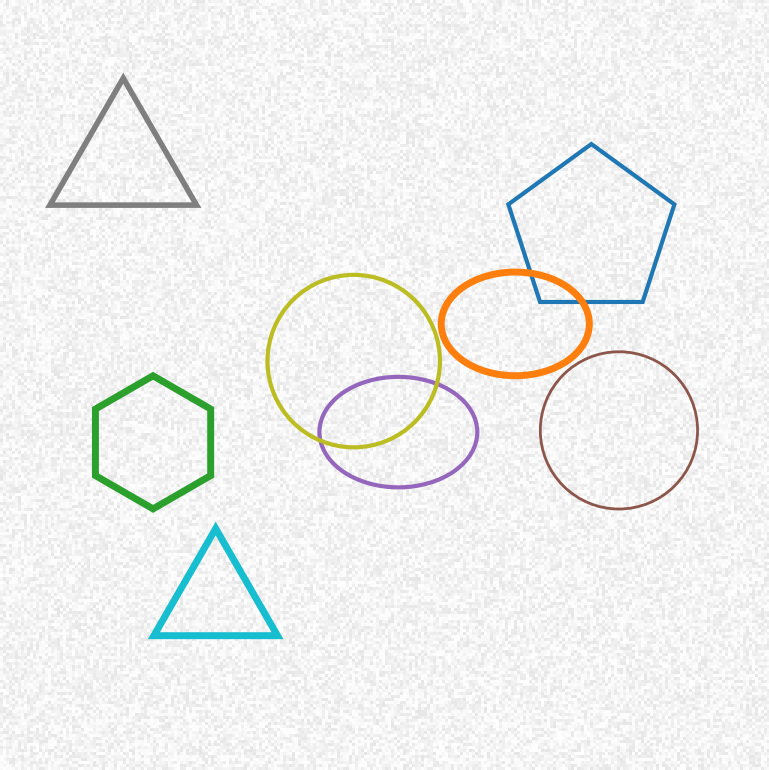[{"shape": "pentagon", "thickness": 1.5, "radius": 0.57, "center": [0.768, 0.7]}, {"shape": "oval", "thickness": 2.5, "radius": 0.48, "center": [0.669, 0.579]}, {"shape": "hexagon", "thickness": 2.5, "radius": 0.43, "center": [0.199, 0.426]}, {"shape": "oval", "thickness": 1.5, "radius": 0.51, "center": [0.517, 0.439]}, {"shape": "circle", "thickness": 1, "radius": 0.51, "center": [0.804, 0.441]}, {"shape": "triangle", "thickness": 2, "radius": 0.55, "center": [0.16, 0.789]}, {"shape": "circle", "thickness": 1.5, "radius": 0.56, "center": [0.459, 0.531]}, {"shape": "triangle", "thickness": 2.5, "radius": 0.46, "center": [0.28, 0.221]}]